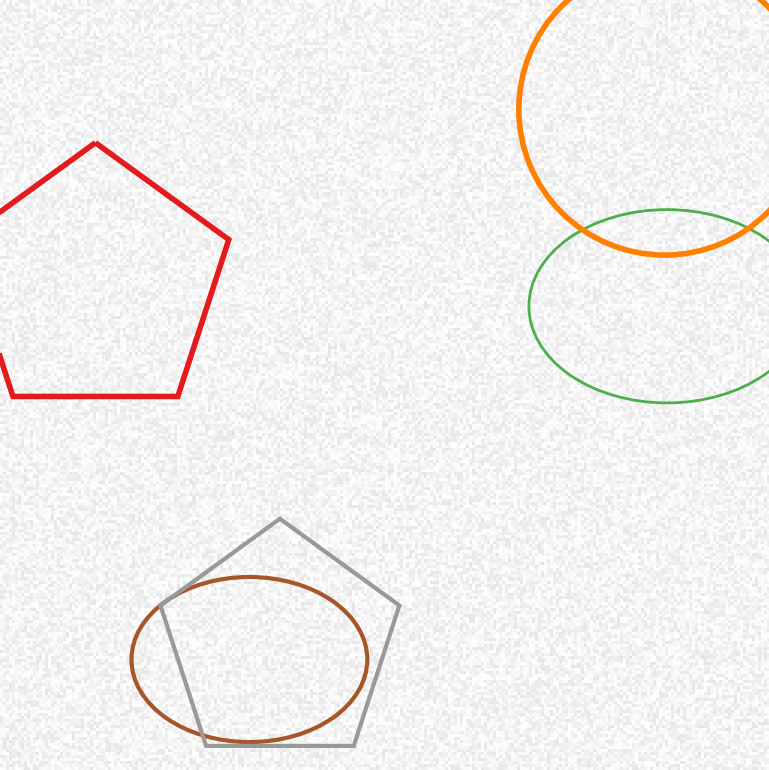[{"shape": "pentagon", "thickness": 2, "radius": 0.91, "center": [0.124, 0.632]}, {"shape": "oval", "thickness": 1, "radius": 0.9, "center": [0.866, 0.602]}, {"shape": "circle", "thickness": 2, "radius": 0.95, "center": [0.863, 0.858]}, {"shape": "oval", "thickness": 1.5, "radius": 0.77, "center": [0.324, 0.143]}, {"shape": "pentagon", "thickness": 1.5, "radius": 0.82, "center": [0.364, 0.163]}]